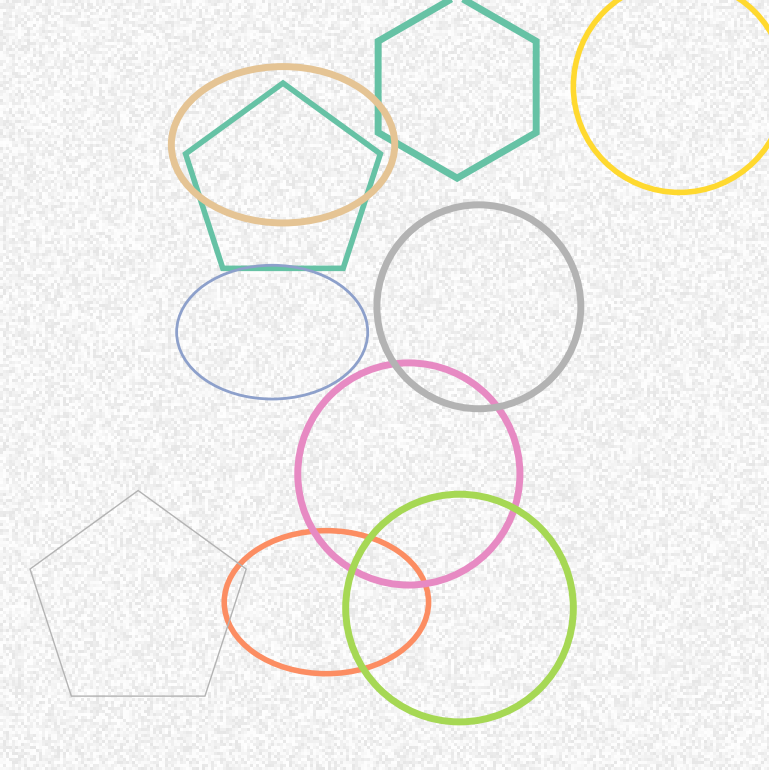[{"shape": "pentagon", "thickness": 2, "radius": 0.66, "center": [0.368, 0.759]}, {"shape": "hexagon", "thickness": 2.5, "radius": 0.59, "center": [0.594, 0.887]}, {"shape": "oval", "thickness": 2, "radius": 0.66, "center": [0.424, 0.218]}, {"shape": "oval", "thickness": 1, "radius": 0.62, "center": [0.353, 0.569]}, {"shape": "circle", "thickness": 2.5, "radius": 0.72, "center": [0.531, 0.384]}, {"shape": "circle", "thickness": 2.5, "radius": 0.74, "center": [0.597, 0.21]}, {"shape": "circle", "thickness": 2, "radius": 0.69, "center": [0.882, 0.888]}, {"shape": "oval", "thickness": 2.5, "radius": 0.73, "center": [0.368, 0.812]}, {"shape": "pentagon", "thickness": 0.5, "radius": 0.74, "center": [0.179, 0.215]}, {"shape": "circle", "thickness": 2.5, "radius": 0.66, "center": [0.622, 0.602]}]